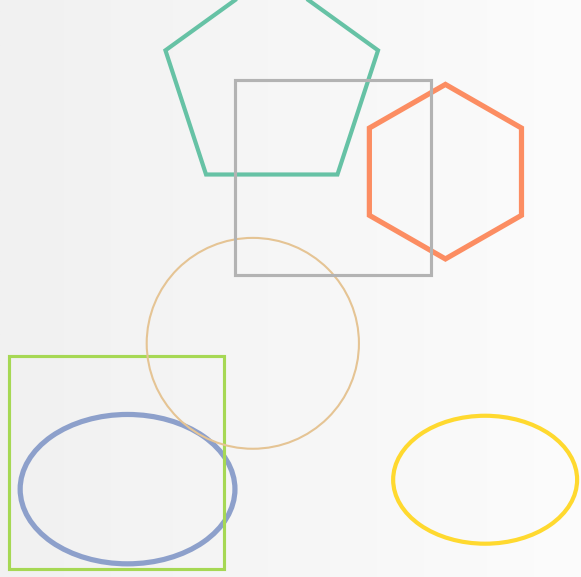[{"shape": "pentagon", "thickness": 2, "radius": 0.96, "center": [0.468, 0.853]}, {"shape": "hexagon", "thickness": 2.5, "radius": 0.76, "center": [0.766, 0.702]}, {"shape": "oval", "thickness": 2.5, "radius": 0.92, "center": [0.219, 0.152]}, {"shape": "square", "thickness": 1.5, "radius": 0.93, "center": [0.2, 0.198]}, {"shape": "oval", "thickness": 2, "radius": 0.79, "center": [0.835, 0.168]}, {"shape": "circle", "thickness": 1, "radius": 0.91, "center": [0.435, 0.405]}, {"shape": "square", "thickness": 1.5, "radius": 0.84, "center": [0.573, 0.692]}]